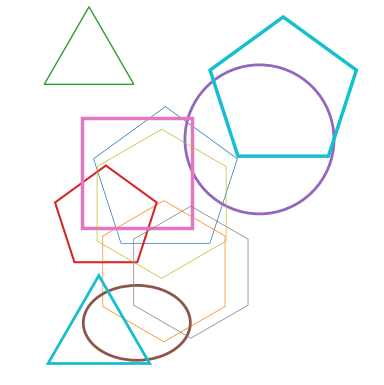[{"shape": "pentagon", "thickness": 0.5, "radius": 0.98, "center": [0.43, 0.527]}, {"shape": "hexagon", "thickness": 0.5, "radius": 0.92, "center": [0.426, 0.295]}, {"shape": "triangle", "thickness": 1, "radius": 0.67, "center": [0.231, 0.848]}, {"shape": "pentagon", "thickness": 1.5, "radius": 0.69, "center": [0.275, 0.431]}, {"shape": "circle", "thickness": 2, "radius": 0.97, "center": [0.674, 0.638]}, {"shape": "oval", "thickness": 2, "radius": 0.7, "center": [0.355, 0.161]}, {"shape": "square", "thickness": 2.5, "radius": 0.71, "center": [0.356, 0.55]}, {"shape": "hexagon", "thickness": 0.5, "radius": 0.86, "center": [0.496, 0.293]}, {"shape": "hexagon", "thickness": 0.5, "radius": 0.97, "center": [0.42, 0.471]}, {"shape": "pentagon", "thickness": 2.5, "radius": 1.0, "center": [0.736, 0.756]}, {"shape": "triangle", "thickness": 2, "radius": 0.76, "center": [0.257, 0.132]}]